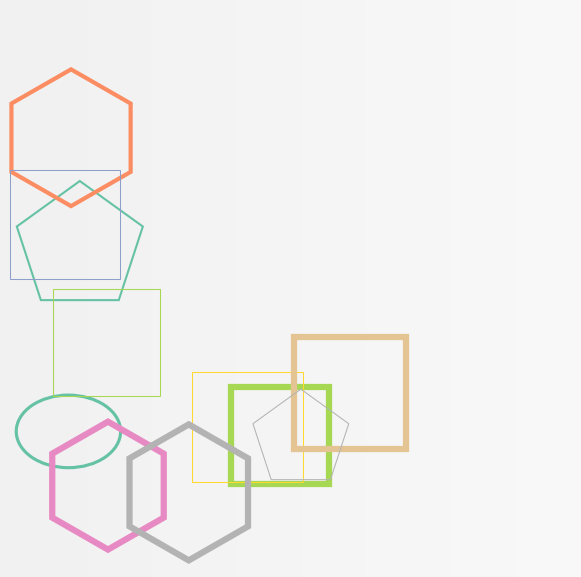[{"shape": "oval", "thickness": 1.5, "radius": 0.45, "center": [0.118, 0.252]}, {"shape": "pentagon", "thickness": 1, "radius": 0.57, "center": [0.137, 0.572]}, {"shape": "hexagon", "thickness": 2, "radius": 0.59, "center": [0.122, 0.761]}, {"shape": "square", "thickness": 0.5, "radius": 0.47, "center": [0.112, 0.61]}, {"shape": "hexagon", "thickness": 3, "radius": 0.55, "center": [0.186, 0.158]}, {"shape": "square", "thickness": 3, "radius": 0.42, "center": [0.482, 0.245]}, {"shape": "square", "thickness": 0.5, "radius": 0.46, "center": [0.183, 0.406]}, {"shape": "square", "thickness": 0.5, "radius": 0.48, "center": [0.426, 0.26]}, {"shape": "square", "thickness": 3, "radius": 0.48, "center": [0.602, 0.319]}, {"shape": "pentagon", "thickness": 0.5, "radius": 0.43, "center": [0.518, 0.239]}, {"shape": "hexagon", "thickness": 3, "radius": 0.59, "center": [0.325, 0.147]}]